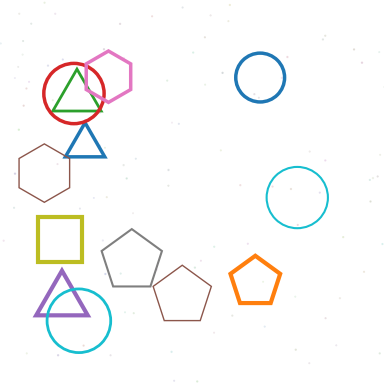[{"shape": "circle", "thickness": 2.5, "radius": 0.32, "center": [0.676, 0.799]}, {"shape": "triangle", "thickness": 2.5, "radius": 0.3, "center": [0.221, 0.622]}, {"shape": "pentagon", "thickness": 3, "radius": 0.34, "center": [0.663, 0.268]}, {"shape": "triangle", "thickness": 2, "radius": 0.36, "center": [0.2, 0.748]}, {"shape": "circle", "thickness": 2.5, "radius": 0.39, "center": [0.192, 0.757]}, {"shape": "triangle", "thickness": 3, "radius": 0.39, "center": [0.161, 0.22]}, {"shape": "hexagon", "thickness": 1, "radius": 0.38, "center": [0.115, 0.55]}, {"shape": "pentagon", "thickness": 1, "radius": 0.4, "center": [0.473, 0.232]}, {"shape": "hexagon", "thickness": 2.5, "radius": 0.33, "center": [0.282, 0.801]}, {"shape": "pentagon", "thickness": 1.5, "radius": 0.41, "center": [0.342, 0.323]}, {"shape": "square", "thickness": 3, "radius": 0.29, "center": [0.156, 0.378]}, {"shape": "circle", "thickness": 2, "radius": 0.41, "center": [0.205, 0.167]}, {"shape": "circle", "thickness": 1.5, "radius": 0.4, "center": [0.772, 0.487]}]